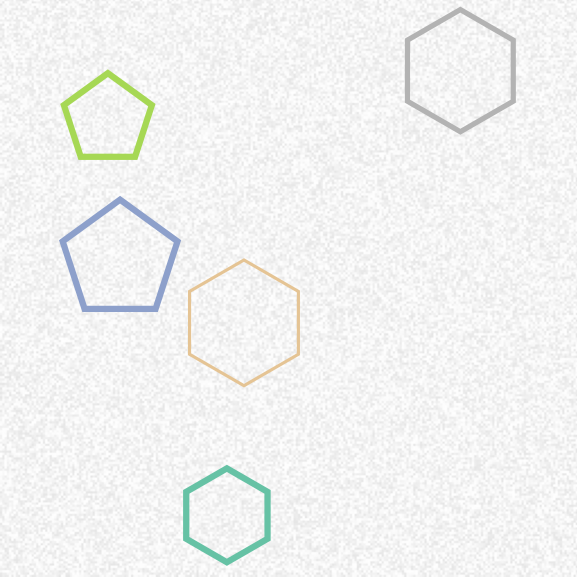[{"shape": "hexagon", "thickness": 3, "radius": 0.41, "center": [0.393, 0.107]}, {"shape": "pentagon", "thickness": 3, "radius": 0.52, "center": [0.208, 0.549]}, {"shape": "pentagon", "thickness": 3, "radius": 0.4, "center": [0.187, 0.792]}, {"shape": "hexagon", "thickness": 1.5, "radius": 0.54, "center": [0.422, 0.44]}, {"shape": "hexagon", "thickness": 2.5, "radius": 0.53, "center": [0.797, 0.877]}]